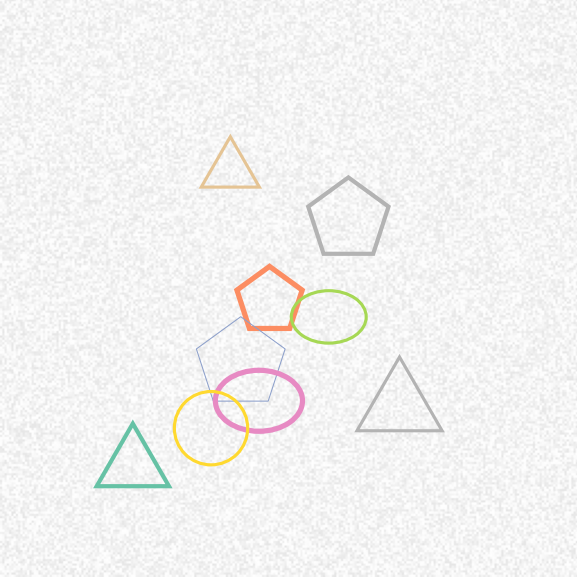[{"shape": "triangle", "thickness": 2, "radius": 0.36, "center": [0.23, 0.193]}, {"shape": "pentagon", "thickness": 2.5, "radius": 0.3, "center": [0.467, 0.478]}, {"shape": "pentagon", "thickness": 0.5, "radius": 0.4, "center": [0.417, 0.37]}, {"shape": "oval", "thickness": 2.5, "radius": 0.38, "center": [0.448, 0.305]}, {"shape": "oval", "thickness": 1.5, "radius": 0.32, "center": [0.569, 0.45]}, {"shape": "circle", "thickness": 1.5, "radius": 0.32, "center": [0.365, 0.258]}, {"shape": "triangle", "thickness": 1.5, "radius": 0.29, "center": [0.399, 0.704]}, {"shape": "triangle", "thickness": 1.5, "radius": 0.43, "center": [0.692, 0.296]}, {"shape": "pentagon", "thickness": 2, "radius": 0.37, "center": [0.603, 0.619]}]